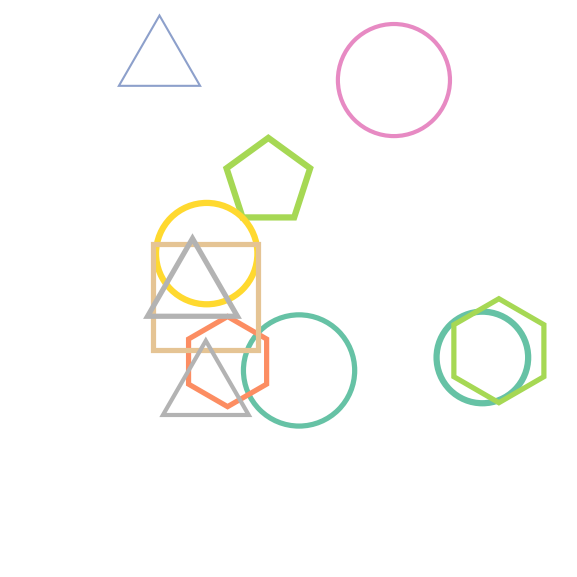[{"shape": "circle", "thickness": 3, "radius": 0.4, "center": [0.835, 0.38]}, {"shape": "circle", "thickness": 2.5, "radius": 0.48, "center": [0.518, 0.358]}, {"shape": "hexagon", "thickness": 2.5, "radius": 0.39, "center": [0.394, 0.373]}, {"shape": "triangle", "thickness": 1, "radius": 0.41, "center": [0.276, 0.891]}, {"shape": "circle", "thickness": 2, "radius": 0.49, "center": [0.682, 0.861]}, {"shape": "hexagon", "thickness": 2.5, "radius": 0.45, "center": [0.864, 0.392]}, {"shape": "pentagon", "thickness": 3, "radius": 0.38, "center": [0.465, 0.684]}, {"shape": "circle", "thickness": 3, "radius": 0.44, "center": [0.358, 0.56]}, {"shape": "square", "thickness": 2.5, "radius": 0.45, "center": [0.355, 0.485]}, {"shape": "triangle", "thickness": 2, "radius": 0.43, "center": [0.356, 0.323]}, {"shape": "triangle", "thickness": 2.5, "radius": 0.45, "center": [0.333, 0.496]}]